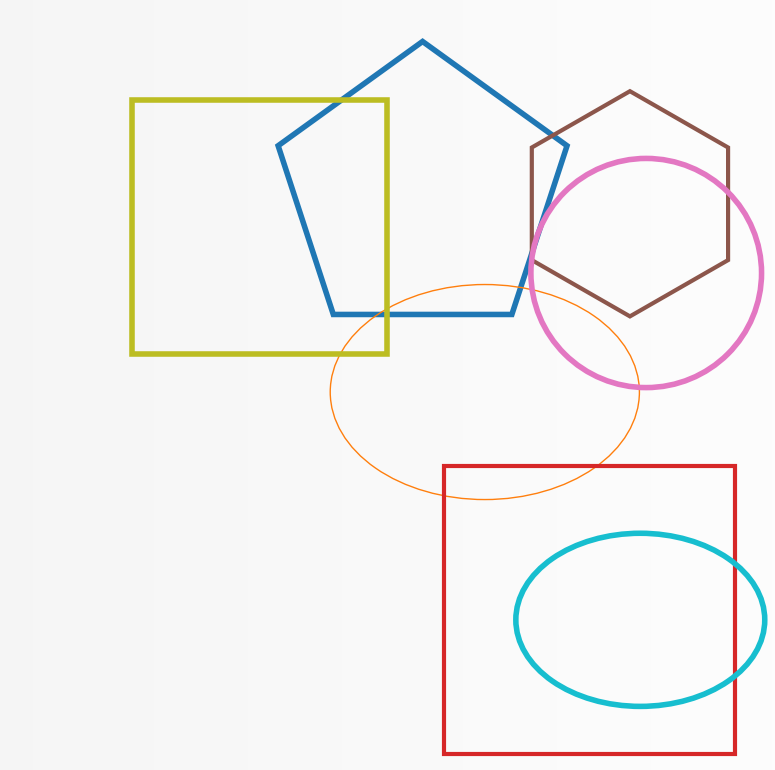[{"shape": "pentagon", "thickness": 2, "radius": 0.98, "center": [0.545, 0.75]}, {"shape": "oval", "thickness": 0.5, "radius": 1.0, "center": [0.626, 0.491]}, {"shape": "square", "thickness": 1.5, "radius": 0.94, "center": [0.761, 0.208]}, {"shape": "hexagon", "thickness": 1.5, "radius": 0.73, "center": [0.813, 0.735]}, {"shape": "circle", "thickness": 2, "radius": 0.74, "center": [0.834, 0.645]}, {"shape": "square", "thickness": 2, "radius": 0.82, "center": [0.335, 0.705]}, {"shape": "oval", "thickness": 2, "radius": 0.8, "center": [0.826, 0.195]}]